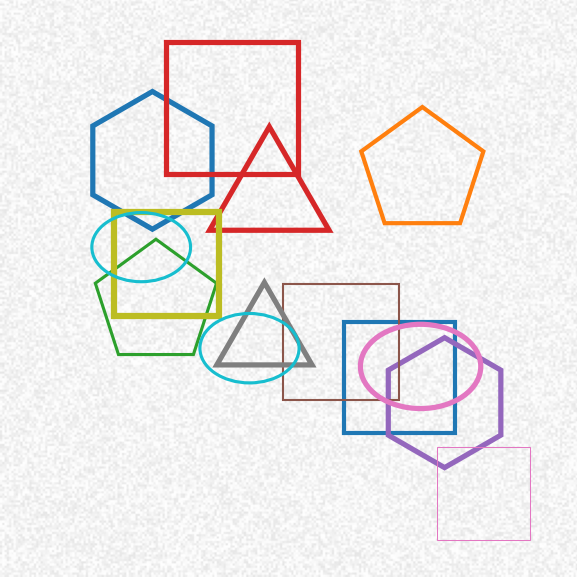[{"shape": "hexagon", "thickness": 2.5, "radius": 0.6, "center": [0.264, 0.721]}, {"shape": "square", "thickness": 2, "radius": 0.48, "center": [0.692, 0.345]}, {"shape": "pentagon", "thickness": 2, "radius": 0.56, "center": [0.731, 0.703]}, {"shape": "pentagon", "thickness": 1.5, "radius": 0.55, "center": [0.27, 0.475]}, {"shape": "triangle", "thickness": 2.5, "radius": 0.6, "center": [0.466, 0.66]}, {"shape": "square", "thickness": 2.5, "radius": 0.57, "center": [0.401, 0.812]}, {"shape": "hexagon", "thickness": 2.5, "radius": 0.56, "center": [0.77, 0.302]}, {"shape": "square", "thickness": 1, "radius": 0.5, "center": [0.591, 0.406]}, {"shape": "square", "thickness": 0.5, "radius": 0.4, "center": [0.837, 0.145]}, {"shape": "oval", "thickness": 2.5, "radius": 0.52, "center": [0.728, 0.365]}, {"shape": "triangle", "thickness": 2.5, "radius": 0.48, "center": [0.458, 0.415]}, {"shape": "square", "thickness": 3, "radius": 0.45, "center": [0.289, 0.542]}, {"shape": "oval", "thickness": 1.5, "radius": 0.43, "center": [0.432, 0.396]}, {"shape": "oval", "thickness": 1.5, "radius": 0.43, "center": [0.245, 0.571]}]